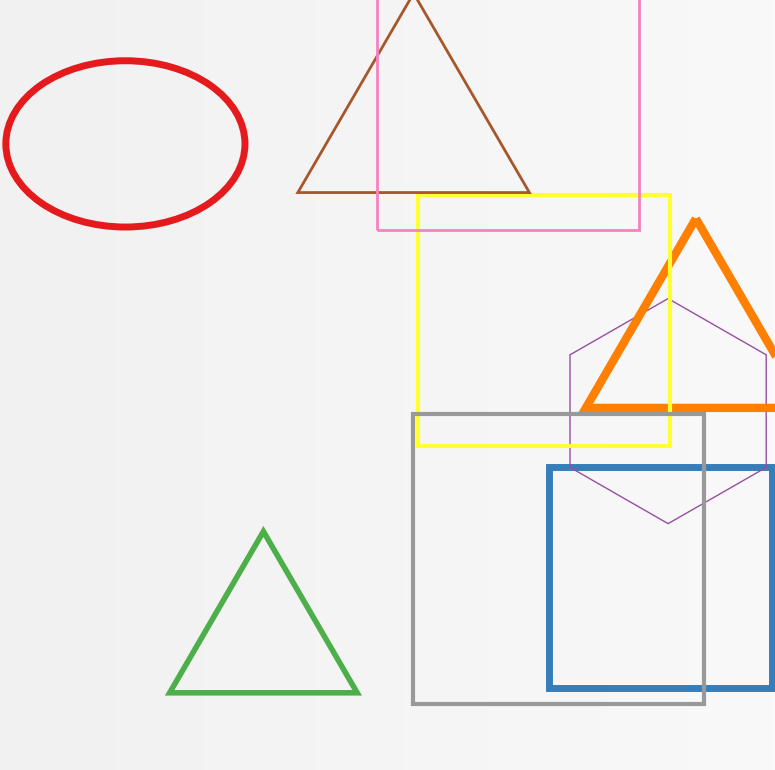[{"shape": "oval", "thickness": 2.5, "radius": 0.77, "center": [0.162, 0.813]}, {"shape": "square", "thickness": 2.5, "radius": 0.72, "center": [0.852, 0.25]}, {"shape": "triangle", "thickness": 2, "radius": 0.7, "center": [0.34, 0.17]}, {"shape": "hexagon", "thickness": 0.5, "radius": 0.73, "center": [0.862, 0.466]}, {"shape": "triangle", "thickness": 3, "radius": 0.82, "center": [0.898, 0.552]}, {"shape": "square", "thickness": 1.5, "radius": 0.81, "center": [0.702, 0.584]}, {"shape": "triangle", "thickness": 1, "radius": 0.86, "center": [0.534, 0.836]}, {"shape": "square", "thickness": 1, "radius": 0.84, "center": [0.655, 0.87]}, {"shape": "square", "thickness": 1.5, "radius": 0.94, "center": [0.721, 0.274]}]